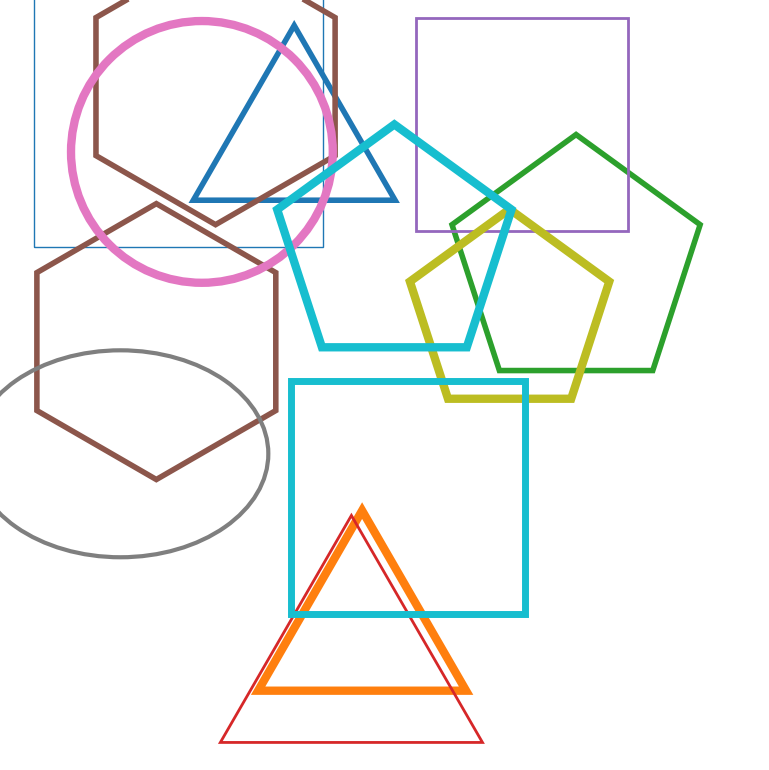[{"shape": "triangle", "thickness": 2, "radius": 0.76, "center": [0.382, 0.816]}, {"shape": "square", "thickness": 0.5, "radius": 0.94, "center": [0.232, 0.867]}, {"shape": "triangle", "thickness": 3, "radius": 0.78, "center": [0.47, 0.181]}, {"shape": "pentagon", "thickness": 2, "radius": 0.85, "center": [0.748, 0.656]}, {"shape": "triangle", "thickness": 1, "radius": 0.98, "center": [0.456, 0.134]}, {"shape": "square", "thickness": 1, "radius": 0.69, "center": [0.678, 0.839]}, {"shape": "hexagon", "thickness": 2, "radius": 0.9, "center": [0.28, 0.888]}, {"shape": "hexagon", "thickness": 2, "radius": 0.9, "center": [0.203, 0.556]}, {"shape": "circle", "thickness": 3, "radius": 0.85, "center": [0.262, 0.803]}, {"shape": "oval", "thickness": 1.5, "radius": 0.96, "center": [0.156, 0.411]}, {"shape": "pentagon", "thickness": 3, "radius": 0.68, "center": [0.662, 0.592]}, {"shape": "square", "thickness": 2.5, "radius": 0.76, "center": [0.53, 0.354]}, {"shape": "pentagon", "thickness": 3, "radius": 0.8, "center": [0.512, 0.678]}]